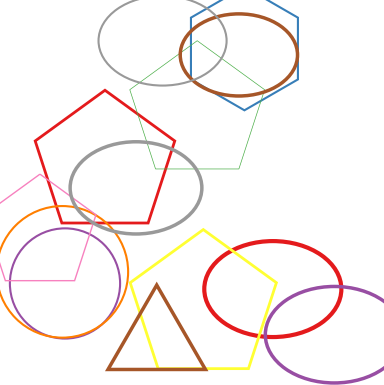[{"shape": "oval", "thickness": 3, "radius": 0.89, "center": [0.709, 0.249]}, {"shape": "pentagon", "thickness": 2, "radius": 0.95, "center": [0.273, 0.575]}, {"shape": "hexagon", "thickness": 1.5, "radius": 0.8, "center": [0.635, 0.874]}, {"shape": "pentagon", "thickness": 0.5, "radius": 0.92, "center": [0.512, 0.71]}, {"shape": "oval", "thickness": 2.5, "radius": 0.9, "center": [0.868, 0.131]}, {"shape": "circle", "thickness": 1.5, "radius": 0.72, "center": [0.169, 0.264]}, {"shape": "circle", "thickness": 1.5, "radius": 0.85, "center": [0.162, 0.294]}, {"shape": "pentagon", "thickness": 2, "radius": 1.0, "center": [0.528, 0.204]}, {"shape": "oval", "thickness": 2.5, "radius": 0.76, "center": [0.62, 0.857]}, {"shape": "triangle", "thickness": 2.5, "radius": 0.73, "center": [0.407, 0.113]}, {"shape": "pentagon", "thickness": 1, "radius": 0.76, "center": [0.104, 0.395]}, {"shape": "oval", "thickness": 1.5, "radius": 0.83, "center": [0.422, 0.894]}, {"shape": "oval", "thickness": 2.5, "radius": 0.86, "center": [0.353, 0.512]}]